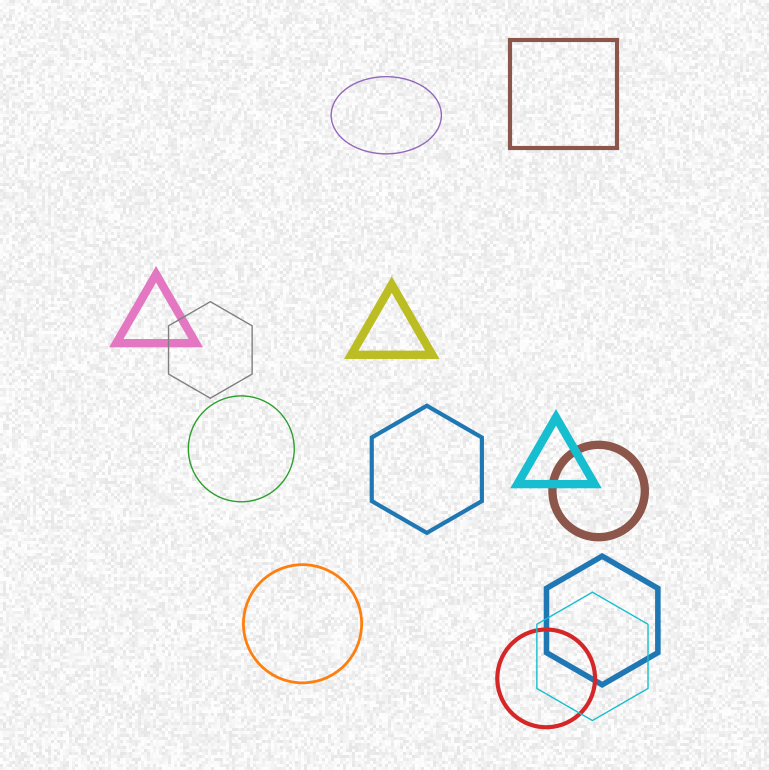[{"shape": "hexagon", "thickness": 2, "radius": 0.42, "center": [0.782, 0.194]}, {"shape": "hexagon", "thickness": 1.5, "radius": 0.41, "center": [0.554, 0.391]}, {"shape": "circle", "thickness": 1, "radius": 0.38, "center": [0.393, 0.19]}, {"shape": "circle", "thickness": 0.5, "radius": 0.34, "center": [0.313, 0.417]}, {"shape": "circle", "thickness": 1.5, "radius": 0.32, "center": [0.709, 0.119]}, {"shape": "oval", "thickness": 0.5, "radius": 0.36, "center": [0.502, 0.85]}, {"shape": "circle", "thickness": 3, "radius": 0.3, "center": [0.777, 0.362]}, {"shape": "square", "thickness": 1.5, "radius": 0.35, "center": [0.732, 0.878]}, {"shape": "triangle", "thickness": 3, "radius": 0.3, "center": [0.203, 0.584]}, {"shape": "hexagon", "thickness": 0.5, "radius": 0.31, "center": [0.273, 0.546]}, {"shape": "triangle", "thickness": 3, "radius": 0.3, "center": [0.509, 0.57]}, {"shape": "hexagon", "thickness": 0.5, "radius": 0.42, "center": [0.769, 0.148]}, {"shape": "triangle", "thickness": 3, "radius": 0.29, "center": [0.722, 0.4]}]